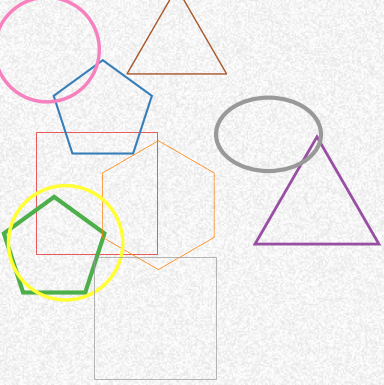[{"shape": "square", "thickness": 0.5, "radius": 0.79, "center": [0.251, 0.499]}, {"shape": "pentagon", "thickness": 1.5, "radius": 0.67, "center": [0.267, 0.71]}, {"shape": "pentagon", "thickness": 3, "radius": 0.69, "center": [0.141, 0.351]}, {"shape": "triangle", "thickness": 2, "radius": 0.93, "center": [0.823, 0.459]}, {"shape": "hexagon", "thickness": 0.5, "radius": 0.84, "center": [0.411, 0.467]}, {"shape": "circle", "thickness": 2.5, "radius": 0.74, "center": [0.17, 0.369]}, {"shape": "triangle", "thickness": 1, "radius": 0.75, "center": [0.459, 0.883]}, {"shape": "circle", "thickness": 2.5, "radius": 0.68, "center": [0.122, 0.871]}, {"shape": "oval", "thickness": 3, "radius": 0.68, "center": [0.697, 0.651]}, {"shape": "square", "thickness": 0.5, "radius": 0.79, "center": [0.403, 0.175]}]